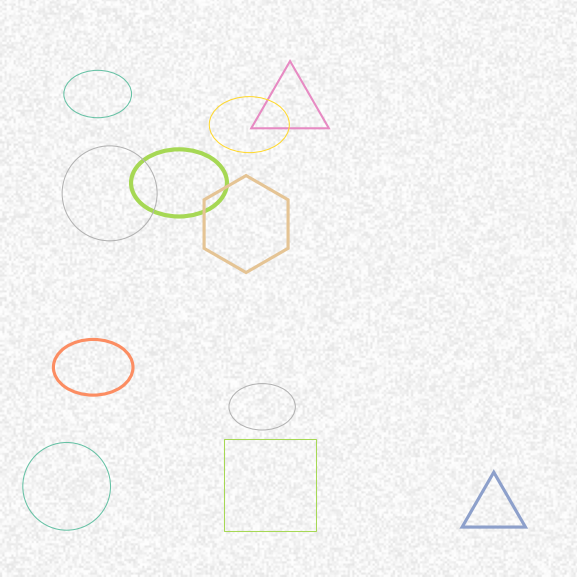[{"shape": "circle", "thickness": 0.5, "radius": 0.38, "center": [0.115, 0.157]}, {"shape": "oval", "thickness": 0.5, "radius": 0.29, "center": [0.169, 0.836]}, {"shape": "oval", "thickness": 1.5, "radius": 0.34, "center": [0.161, 0.363]}, {"shape": "triangle", "thickness": 1.5, "radius": 0.32, "center": [0.855, 0.118]}, {"shape": "triangle", "thickness": 1, "radius": 0.39, "center": [0.502, 0.816]}, {"shape": "oval", "thickness": 2, "radius": 0.42, "center": [0.31, 0.682]}, {"shape": "square", "thickness": 0.5, "radius": 0.4, "center": [0.468, 0.16]}, {"shape": "oval", "thickness": 0.5, "radius": 0.35, "center": [0.432, 0.783]}, {"shape": "hexagon", "thickness": 1.5, "radius": 0.42, "center": [0.426, 0.611]}, {"shape": "circle", "thickness": 0.5, "radius": 0.41, "center": [0.19, 0.664]}, {"shape": "oval", "thickness": 0.5, "radius": 0.29, "center": [0.454, 0.295]}]